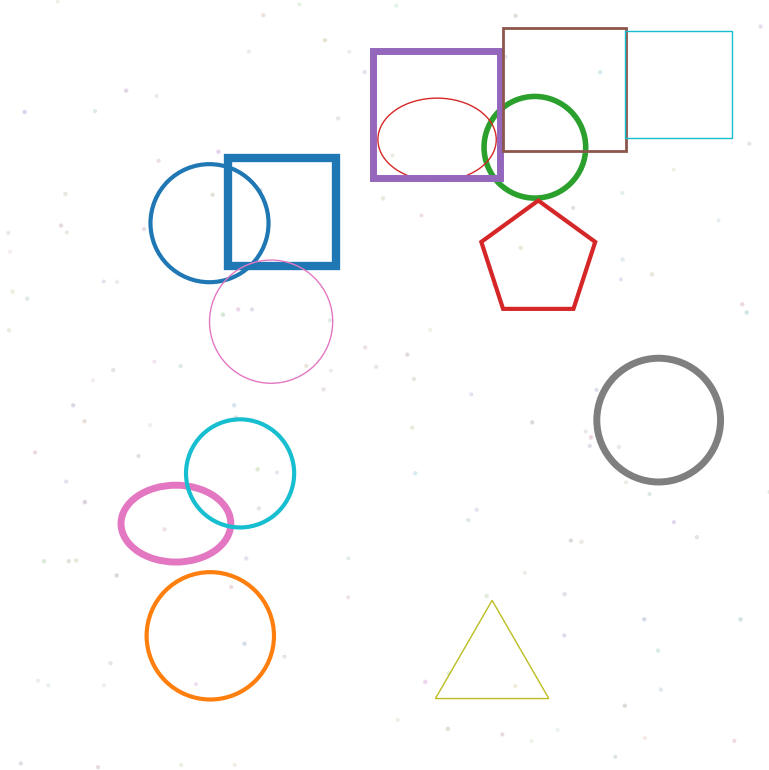[{"shape": "circle", "thickness": 1.5, "radius": 0.38, "center": [0.272, 0.71]}, {"shape": "square", "thickness": 3, "radius": 0.35, "center": [0.367, 0.725]}, {"shape": "circle", "thickness": 1.5, "radius": 0.41, "center": [0.273, 0.174]}, {"shape": "circle", "thickness": 2, "radius": 0.33, "center": [0.695, 0.809]}, {"shape": "oval", "thickness": 0.5, "radius": 0.38, "center": [0.568, 0.819]}, {"shape": "pentagon", "thickness": 1.5, "radius": 0.39, "center": [0.699, 0.662]}, {"shape": "square", "thickness": 2.5, "radius": 0.41, "center": [0.566, 0.851]}, {"shape": "square", "thickness": 1, "radius": 0.4, "center": [0.733, 0.883]}, {"shape": "oval", "thickness": 2.5, "radius": 0.36, "center": [0.228, 0.32]}, {"shape": "circle", "thickness": 0.5, "radius": 0.4, "center": [0.352, 0.582]}, {"shape": "circle", "thickness": 2.5, "radius": 0.4, "center": [0.855, 0.454]}, {"shape": "triangle", "thickness": 0.5, "radius": 0.43, "center": [0.639, 0.135]}, {"shape": "circle", "thickness": 1.5, "radius": 0.35, "center": [0.312, 0.385]}, {"shape": "square", "thickness": 0.5, "radius": 0.35, "center": [0.881, 0.89]}]